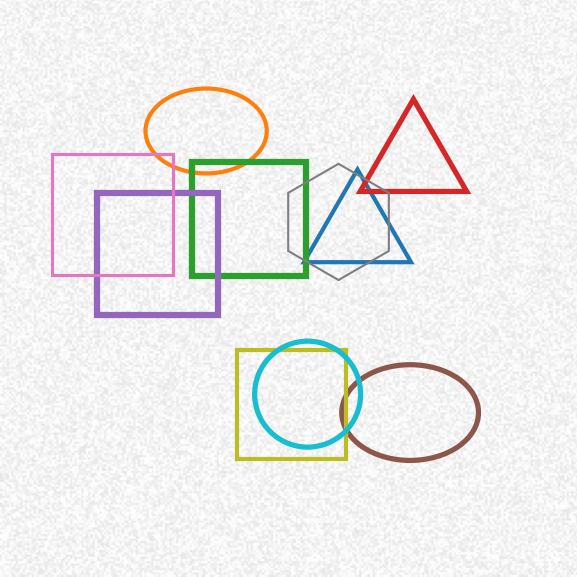[{"shape": "triangle", "thickness": 2, "radius": 0.54, "center": [0.619, 0.599]}, {"shape": "oval", "thickness": 2, "radius": 0.52, "center": [0.357, 0.772]}, {"shape": "square", "thickness": 3, "radius": 0.49, "center": [0.432, 0.62]}, {"shape": "triangle", "thickness": 2.5, "radius": 0.53, "center": [0.716, 0.721]}, {"shape": "square", "thickness": 3, "radius": 0.52, "center": [0.273, 0.559]}, {"shape": "oval", "thickness": 2.5, "radius": 0.59, "center": [0.71, 0.285]}, {"shape": "square", "thickness": 1.5, "radius": 0.52, "center": [0.195, 0.628]}, {"shape": "hexagon", "thickness": 1, "radius": 0.5, "center": [0.586, 0.615]}, {"shape": "square", "thickness": 2, "radius": 0.47, "center": [0.504, 0.298]}, {"shape": "circle", "thickness": 2.5, "radius": 0.46, "center": [0.533, 0.317]}]